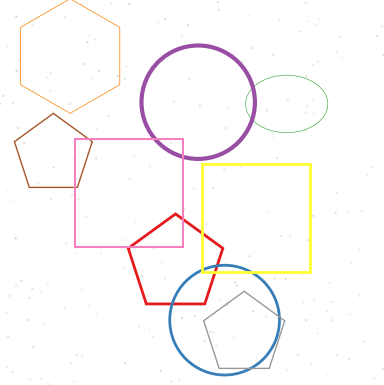[{"shape": "pentagon", "thickness": 2, "radius": 0.65, "center": [0.456, 0.315]}, {"shape": "circle", "thickness": 2, "radius": 0.71, "center": [0.583, 0.168]}, {"shape": "oval", "thickness": 0.5, "radius": 0.53, "center": [0.745, 0.73]}, {"shape": "circle", "thickness": 3, "radius": 0.74, "center": [0.515, 0.735]}, {"shape": "hexagon", "thickness": 0.5, "radius": 0.74, "center": [0.182, 0.854]}, {"shape": "square", "thickness": 2, "radius": 0.7, "center": [0.666, 0.434]}, {"shape": "pentagon", "thickness": 1, "radius": 0.53, "center": [0.139, 0.599]}, {"shape": "square", "thickness": 1.5, "radius": 0.7, "center": [0.336, 0.499]}, {"shape": "pentagon", "thickness": 1, "radius": 0.55, "center": [0.634, 0.133]}]